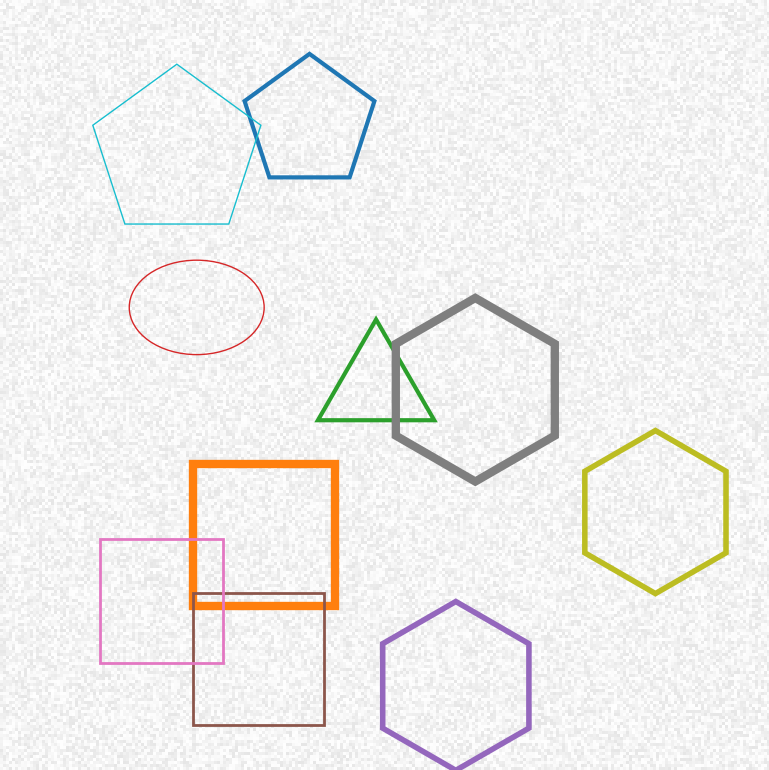[{"shape": "pentagon", "thickness": 1.5, "radius": 0.44, "center": [0.402, 0.841]}, {"shape": "square", "thickness": 3, "radius": 0.46, "center": [0.343, 0.305]}, {"shape": "triangle", "thickness": 1.5, "radius": 0.44, "center": [0.488, 0.498]}, {"shape": "oval", "thickness": 0.5, "radius": 0.44, "center": [0.255, 0.601]}, {"shape": "hexagon", "thickness": 2, "radius": 0.55, "center": [0.592, 0.109]}, {"shape": "square", "thickness": 1, "radius": 0.43, "center": [0.336, 0.144]}, {"shape": "square", "thickness": 1, "radius": 0.4, "center": [0.21, 0.219]}, {"shape": "hexagon", "thickness": 3, "radius": 0.6, "center": [0.617, 0.494]}, {"shape": "hexagon", "thickness": 2, "radius": 0.53, "center": [0.851, 0.335]}, {"shape": "pentagon", "thickness": 0.5, "radius": 0.57, "center": [0.23, 0.802]}]